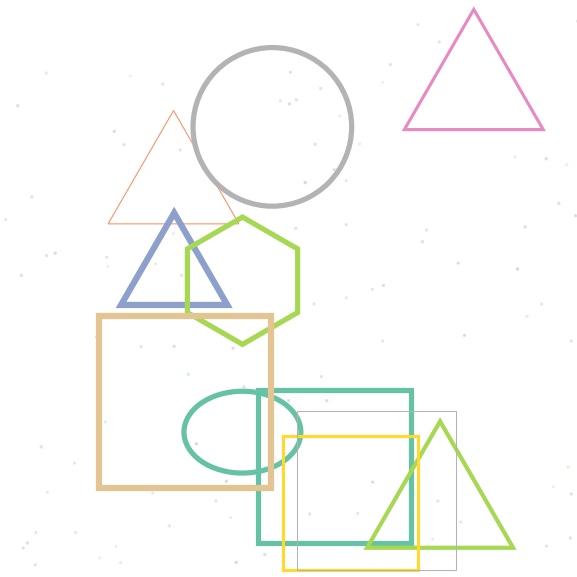[{"shape": "square", "thickness": 2.5, "radius": 0.66, "center": [0.579, 0.191]}, {"shape": "oval", "thickness": 2.5, "radius": 0.51, "center": [0.42, 0.251]}, {"shape": "triangle", "thickness": 0.5, "radius": 0.65, "center": [0.3, 0.677]}, {"shape": "triangle", "thickness": 3, "radius": 0.53, "center": [0.302, 0.524]}, {"shape": "triangle", "thickness": 1.5, "radius": 0.69, "center": [0.82, 0.844]}, {"shape": "hexagon", "thickness": 2.5, "radius": 0.55, "center": [0.42, 0.513]}, {"shape": "triangle", "thickness": 2, "radius": 0.73, "center": [0.762, 0.124]}, {"shape": "square", "thickness": 1.5, "radius": 0.58, "center": [0.607, 0.128]}, {"shape": "square", "thickness": 3, "radius": 0.74, "center": [0.321, 0.303]}, {"shape": "circle", "thickness": 2.5, "radius": 0.69, "center": [0.472, 0.779]}, {"shape": "square", "thickness": 0.5, "radius": 0.69, "center": [0.653, 0.151]}]